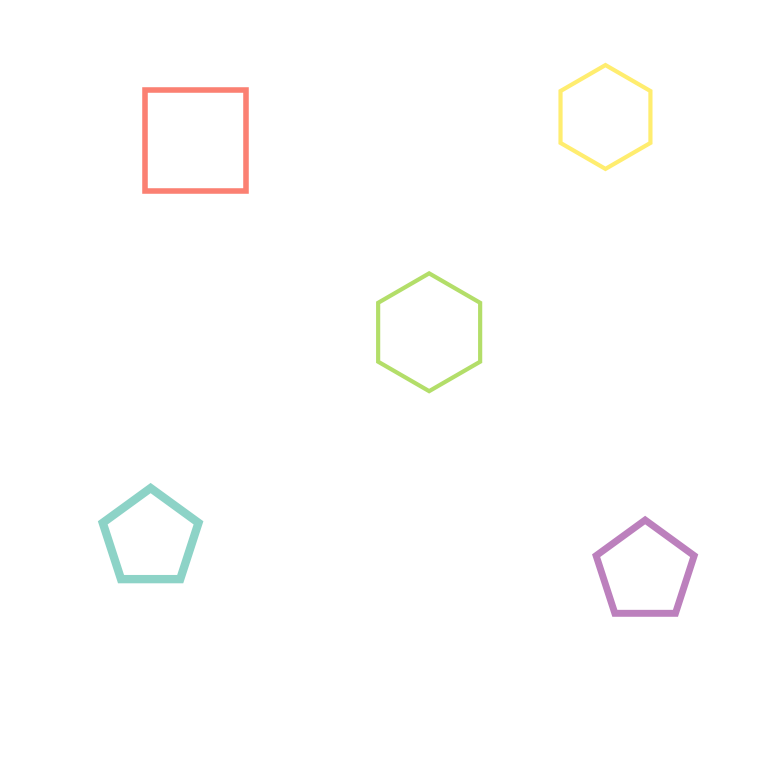[{"shape": "pentagon", "thickness": 3, "radius": 0.33, "center": [0.196, 0.301]}, {"shape": "square", "thickness": 2, "radius": 0.33, "center": [0.254, 0.817]}, {"shape": "hexagon", "thickness": 1.5, "radius": 0.38, "center": [0.557, 0.569]}, {"shape": "pentagon", "thickness": 2.5, "radius": 0.33, "center": [0.838, 0.258]}, {"shape": "hexagon", "thickness": 1.5, "radius": 0.34, "center": [0.786, 0.848]}]